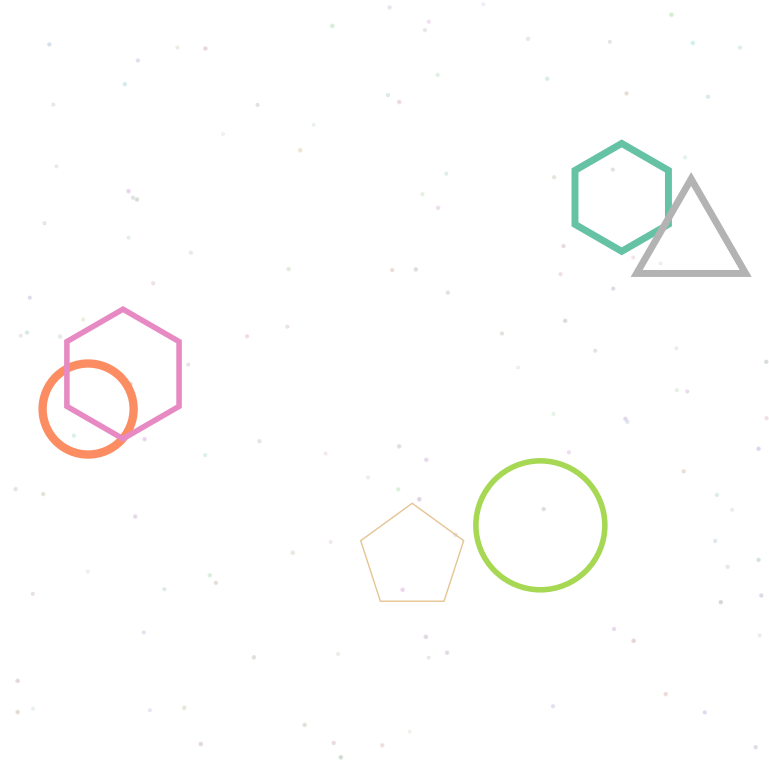[{"shape": "hexagon", "thickness": 2.5, "radius": 0.35, "center": [0.807, 0.744]}, {"shape": "circle", "thickness": 3, "radius": 0.3, "center": [0.114, 0.469]}, {"shape": "hexagon", "thickness": 2, "radius": 0.42, "center": [0.16, 0.514]}, {"shape": "circle", "thickness": 2, "radius": 0.42, "center": [0.702, 0.318]}, {"shape": "pentagon", "thickness": 0.5, "radius": 0.35, "center": [0.535, 0.276]}, {"shape": "triangle", "thickness": 2.5, "radius": 0.41, "center": [0.898, 0.686]}]